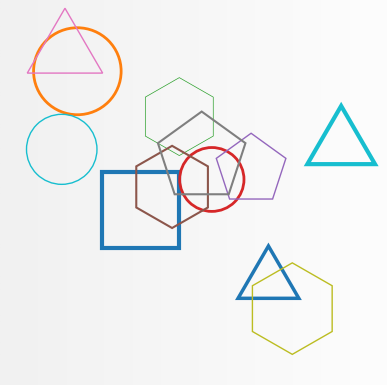[{"shape": "square", "thickness": 3, "radius": 0.49, "center": [0.362, 0.454]}, {"shape": "triangle", "thickness": 2.5, "radius": 0.45, "center": [0.693, 0.27]}, {"shape": "circle", "thickness": 2, "radius": 0.56, "center": [0.2, 0.815]}, {"shape": "hexagon", "thickness": 0.5, "radius": 0.51, "center": [0.463, 0.697]}, {"shape": "circle", "thickness": 2, "radius": 0.41, "center": [0.547, 0.534]}, {"shape": "pentagon", "thickness": 1, "radius": 0.47, "center": [0.648, 0.559]}, {"shape": "hexagon", "thickness": 1.5, "radius": 0.53, "center": [0.444, 0.514]}, {"shape": "triangle", "thickness": 1, "radius": 0.56, "center": [0.168, 0.866]}, {"shape": "pentagon", "thickness": 1.5, "radius": 0.59, "center": [0.52, 0.591]}, {"shape": "hexagon", "thickness": 1, "radius": 0.59, "center": [0.754, 0.198]}, {"shape": "circle", "thickness": 1, "radius": 0.45, "center": [0.159, 0.612]}, {"shape": "triangle", "thickness": 3, "radius": 0.5, "center": [0.88, 0.624]}]